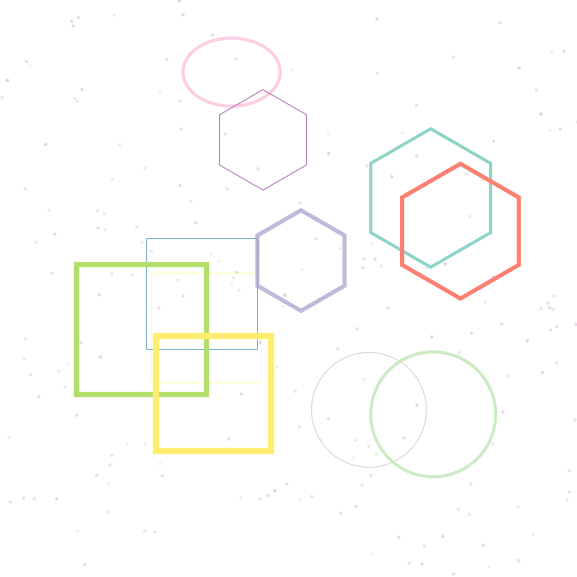[{"shape": "hexagon", "thickness": 1.5, "radius": 0.6, "center": [0.746, 0.656]}, {"shape": "square", "thickness": 0.5, "radius": 0.47, "center": [0.357, 0.432]}, {"shape": "hexagon", "thickness": 2, "radius": 0.44, "center": [0.521, 0.548]}, {"shape": "hexagon", "thickness": 2, "radius": 0.58, "center": [0.797, 0.599]}, {"shape": "square", "thickness": 0.5, "radius": 0.48, "center": [0.349, 0.492]}, {"shape": "square", "thickness": 2.5, "radius": 0.56, "center": [0.244, 0.43]}, {"shape": "oval", "thickness": 1.5, "radius": 0.42, "center": [0.401, 0.874]}, {"shape": "circle", "thickness": 0.5, "radius": 0.5, "center": [0.639, 0.289]}, {"shape": "hexagon", "thickness": 0.5, "radius": 0.43, "center": [0.455, 0.757]}, {"shape": "circle", "thickness": 1.5, "radius": 0.54, "center": [0.75, 0.282]}, {"shape": "square", "thickness": 3, "radius": 0.5, "center": [0.37, 0.318]}]